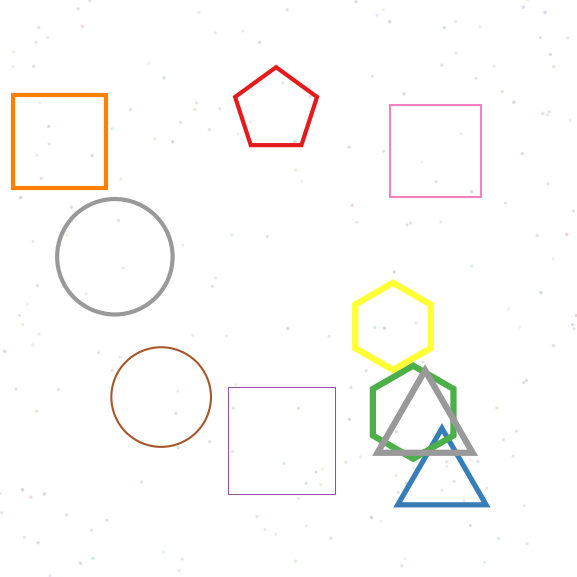[{"shape": "pentagon", "thickness": 2, "radius": 0.37, "center": [0.478, 0.808]}, {"shape": "triangle", "thickness": 2.5, "radius": 0.44, "center": [0.765, 0.169]}, {"shape": "hexagon", "thickness": 3, "radius": 0.4, "center": [0.715, 0.285]}, {"shape": "square", "thickness": 0.5, "radius": 0.46, "center": [0.488, 0.236]}, {"shape": "square", "thickness": 2, "radius": 0.4, "center": [0.103, 0.754]}, {"shape": "hexagon", "thickness": 3, "radius": 0.38, "center": [0.68, 0.434]}, {"shape": "circle", "thickness": 1, "radius": 0.43, "center": [0.279, 0.312]}, {"shape": "square", "thickness": 1, "radius": 0.4, "center": [0.754, 0.738]}, {"shape": "circle", "thickness": 2, "radius": 0.5, "center": [0.199, 0.555]}, {"shape": "triangle", "thickness": 3, "radius": 0.48, "center": [0.736, 0.263]}]